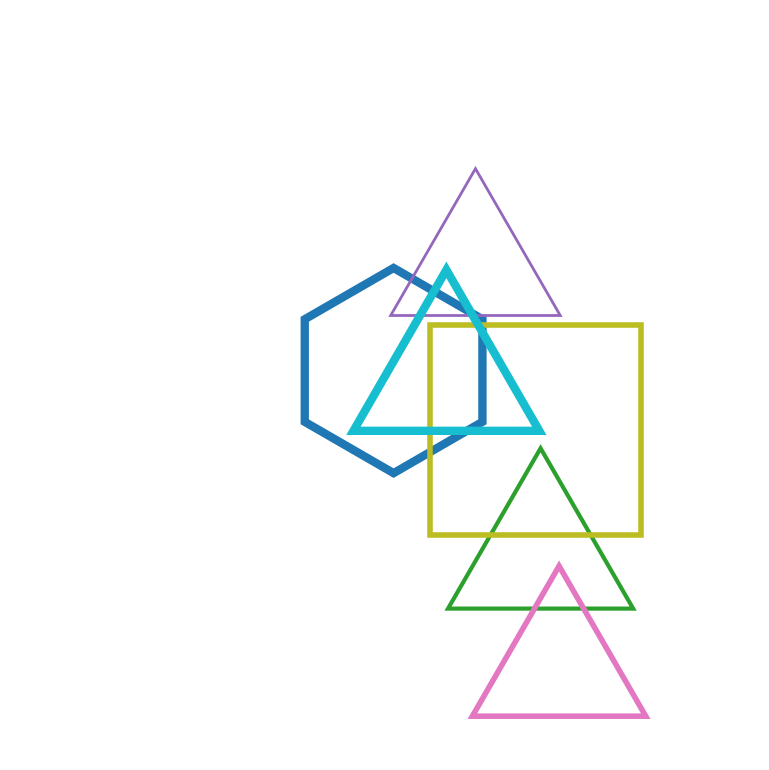[{"shape": "hexagon", "thickness": 3, "radius": 0.67, "center": [0.511, 0.519]}, {"shape": "triangle", "thickness": 1.5, "radius": 0.69, "center": [0.702, 0.279]}, {"shape": "triangle", "thickness": 1, "radius": 0.64, "center": [0.617, 0.654]}, {"shape": "triangle", "thickness": 2, "radius": 0.65, "center": [0.726, 0.135]}, {"shape": "square", "thickness": 2, "radius": 0.68, "center": [0.695, 0.442]}, {"shape": "triangle", "thickness": 3, "radius": 0.7, "center": [0.58, 0.51]}]